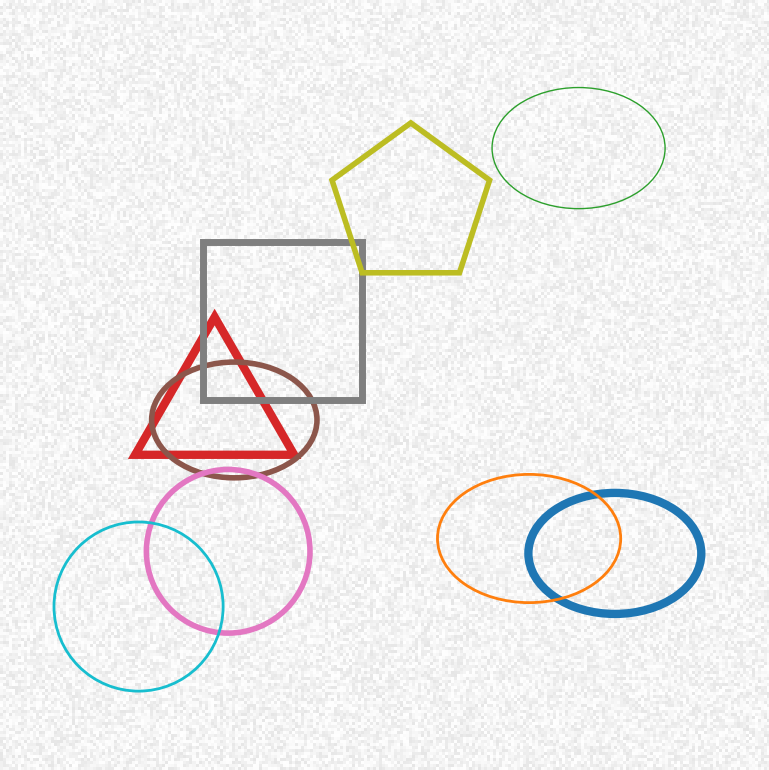[{"shape": "oval", "thickness": 3, "radius": 0.56, "center": [0.798, 0.281]}, {"shape": "oval", "thickness": 1, "radius": 0.59, "center": [0.687, 0.301]}, {"shape": "oval", "thickness": 0.5, "radius": 0.56, "center": [0.751, 0.808]}, {"shape": "triangle", "thickness": 3, "radius": 0.6, "center": [0.279, 0.469]}, {"shape": "oval", "thickness": 2, "radius": 0.54, "center": [0.304, 0.455]}, {"shape": "circle", "thickness": 2, "radius": 0.53, "center": [0.296, 0.284]}, {"shape": "square", "thickness": 2.5, "radius": 0.51, "center": [0.367, 0.583]}, {"shape": "pentagon", "thickness": 2, "radius": 0.54, "center": [0.534, 0.733]}, {"shape": "circle", "thickness": 1, "radius": 0.55, "center": [0.18, 0.212]}]